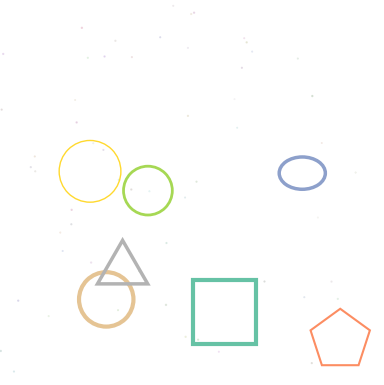[{"shape": "square", "thickness": 3, "radius": 0.41, "center": [0.583, 0.189]}, {"shape": "pentagon", "thickness": 1.5, "radius": 0.41, "center": [0.884, 0.117]}, {"shape": "oval", "thickness": 2.5, "radius": 0.3, "center": [0.785, 0.55]}, {"shape": "circle", "thickness": 2, "radius": 0.32, "center": [0.384, 0.505]}, {"shape": "circle", "thickness": 1, "radius": 0.4, "center": [0.234, 0.555]}, {"shape": "circle", "thickness": 3, "radius": 0.35, "center": [0.276, 0.222]}, {"shape": "triangle", "thickness": 2.5, "radius": 0.38, "center": [0.318, 0.3]}]